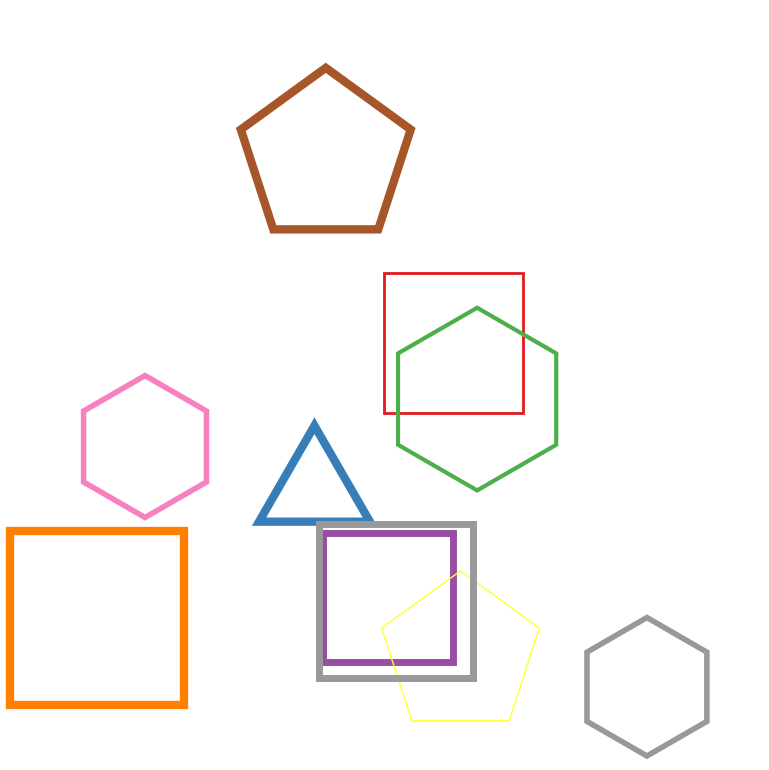[{"shape": "square", "thickness": 1, "radius": 0.45, "center": [0.589, 0.555]}, {"shape": "triangle", "thickness": 3, "radius": 0.42, "center": [0.408, 0.364]}, {"shape": "hexagon", "thickness": 1.5, "radius": 0.59, "center": [0.62, 0.482]}, {"shape": "square", "thickness": 2.5, "radius": 0.42, "center": [0.504, 0.224]}, {"shape": "square", "thickness": 3, "radius": 0.57, "center": [0.126, 0.197]}, {"shape": "pentagon", "thickness": 0.5, "radius": 0.54, "center": [0.598, 0.151]}, {"shape": "pentagon", "thickness": 3, "radius": 0.58, "center": [0.423, 0.796]}, {"shape": "hexagon", "thickness": 2, "radius": 0.46, "center": [0.188, 0.42]}, {"shape": "square", "thickness": 2.5, "radius": 0.5, "center": [0.514, 0.219]}, {"shape": "hexagon", "thickness": 2, "radius": 0.45, "center": [0.84, 0.108]}]